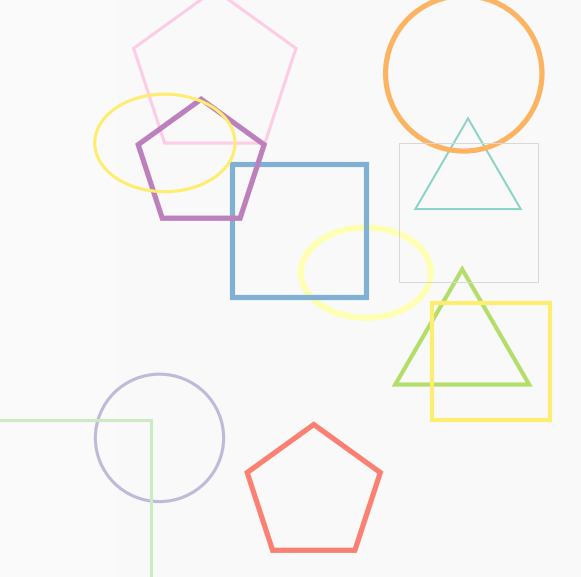[{"shape": "triangle", "thickness": 1, "radius": 0.52, "center": [0.805, 0.689]}, {"shape": "oval", "thickness": 3, "radius": 0.56, "center": [0.629, 0.527]}, {"shape": "circle", "thickness": 1.5, "radius": 0.55, "center": [0.274, 0.241]}, {"shape": "pentagon", "thickness": 2.5, "radius": 0.6, "center": [0.54, 0.144]}, {"shape": "square", "thickness": 2.5, "radius": 0.58, "center": [0.515, 0.599]}, {"shape": "circle", "thickness": 2.5, "radius": 0.67, "center": [0.798, 0.872]}, {"shape": "triangle", "thickness": 2, "radius": 0.67, "center": [0.795, 0.4]}, {"shape": "pentagon", "thickness": 1.5, "radius": 0.73, "center": [0.37, 0.87]}, {"shape": "square", "thickness": 0.5, "radius": 0.6, "center": [0.806, 0.631]}, {"shape": "pentagon", "thickness": 2.5, "radius": 0.57, "center": [0.346, 0.713]}, {"shape": "square", "thickness": 1.5, "radius": 0.72, "center": [0.114, 0.127]}, {"shape": "square", "thickness": 2, "radius": 0.51, "center": [0.845, 0.374]}, {"shape": "oval", "thickness": 1.5, "radius": 0.6, "center": [0.284, 0.752]}]